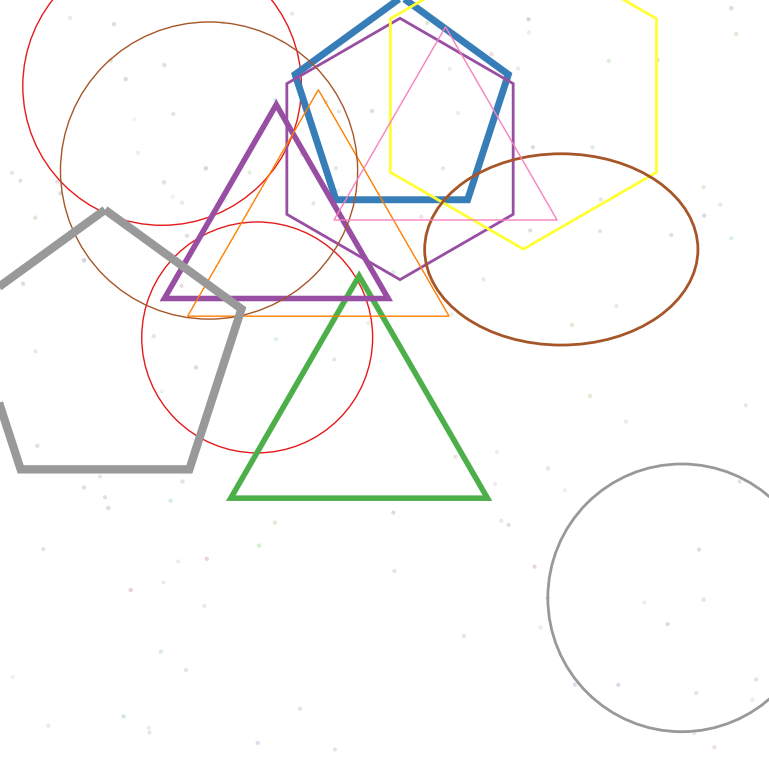[{"shape": "circle", "thickness": 0.5, "radius": 0.9, "center": [0.211, 0.888]}, {"shape": "circle", "thickness": 0.5, "radius": 0.75, "center": [0.334, 0.562]}, {"shape": "pentagon", "thickness": 2.5, "radius": 0.73, "center": [0.522, 0.858]}, {"shape": "triangle", "thickness": 2, "radius": 0.96, "center": [0.466, 0.449]}, {"shape": "hexagon", "thickness": 1, "radius": 0.85, "center": [0.519, 0.807]}, {"shape": "triangle", "thickness": 2, "radius": 0.84, "center": [0.359, 0.696]}, {"shape": "triangle", "thickness": 0.5, "radius": 0.98, "center": [0.413, 0.687]}, {"shape": "hexagon", "thickness": 1, "radius": 1.0, "center": [0.68, 0.876]}, {"shape": "oval", "thickness": 1, "radius": 0.89, "center": [0.729, 0.676]}, {"shape": "circle", "thickness": 0.5, "radius": 0.96, "center": [0.271, 0.779]}, {"shape": "triangle", "thickness": 0.5, "radius": 0.84, "center": [0.579, 0.798]}, {"shape": "circle", "thickness": 1, "radius": 0.87, "center": [0.885, 0.224]}, {"shape": "pentagon", "thickness": 3, "radius": 0.93, "center": [0.136, 0.541]}]